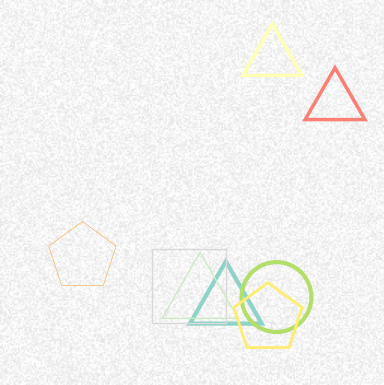[{"shape": "triangle", "thickness": 3, "radius": 0.54, "center": [0.587, 0.213]}, {"shape": "triangle", "thickness": 2.5, "radius": 0.44, "center": [0.708, 0.849]}, {"shape": "triangle", "thickness": 2.5, "radius": 0.45, "center": [0.87, 0.734]}, {"shape": "pentagon", "thickness": 0.5, "radius": 0.46, "center": [0.214, 0.333]}, {"shape": "circle", "thickness": 3, "radius": 0.45, "center": [0.718, 0.228]}, {"shape": "square", "thickness": 1, "radius": 0.48, "center": [0.491, 0.258]}, {"shape": "triangle", "thickness": 1, "radius": 0.57, "center": [0.52, 0.23]}, {"shape": "pentagon", "thickness": 2, "radius": 0.47, "center": [0.696, 0.173]}]